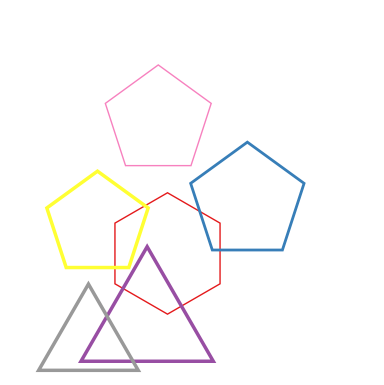[{"shape": "hexagon", "thickness": 1, "radius": 0.79, "center": [0.435, 0.342]}, {"shape": "pentagon", "thickness": 2, "radius": 0.77, "center": [0.642, 0.476]}, {"shape": "triangle", "thickness": 2.5, "radius": 0.99, "center": [0.382, 0.161]}, {"shape": "pentagon", "thickness": 2.5, "radius": 0.69, "center": [0.253, 0.417]}, {"shape": "pentagon", "thickness": 1, "radius": 0.72, "center": [0.411, 0.687]}, {"shape": "triangle", "thickness": 2.5, "radius": 0.75, "center": [0.23, 0.113]}]